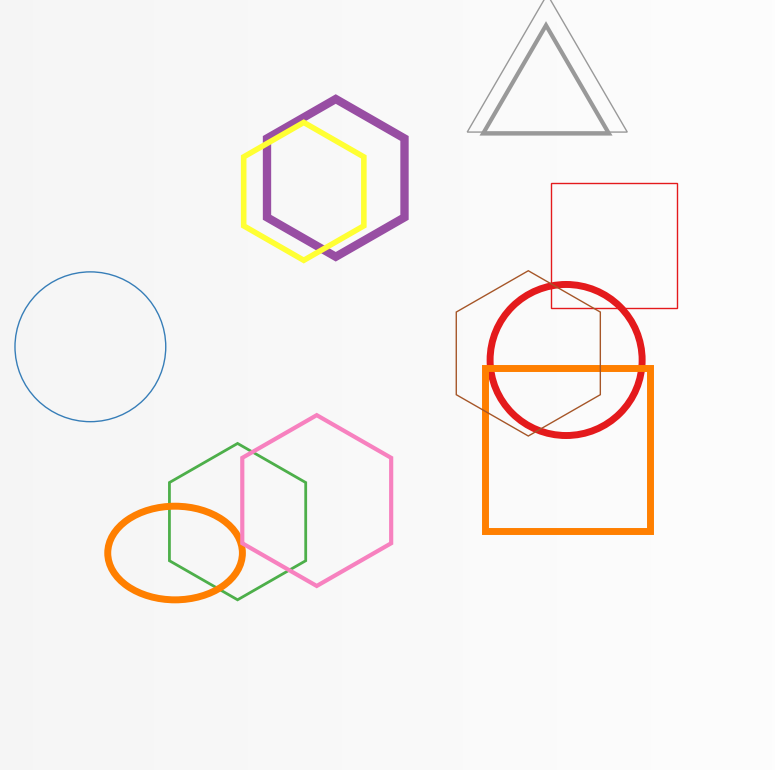[{"shape": "circle", "thickness": 2.5, "radius": 0.49, "center": [0.73, 0.532]}, {"shape": "square", "thickness": 0.5, "radius": 0.41, "center": [0.793, 0.682]}, {"shape": "circle", "thickness": 0.5, "radius": 0.49, "center": [0.117, 0.55]}, {"shape": "hexagon", "thickness": 1, "radius": 0.51, "center": [0.307, 0.323]}, {"shape": "hexagon", "thickness": 3, "radius": 0.51, "center": [0.433, 0.769]}, {"shape": "square", "thickness": 2.5, "radius": 0.53, "center": [0.732, 0.416]}, {"shape": "oval", "thickness": 2.5, "radius": 0.43, "center": [0.226, 0.282]}, {"shape": "hexagon", "thickness": 2, "radius": 0.45, "center": [0.392, 0.751]}, {"shape": "hexagon", "thickness": 0.5, "radius": 0.54, "center": [0.682, 0.541]}, {"shape": "hexagon", "thickness": 1.5, "radius": 0.55, "center": [0.409, 0.35]}, {"shape": "triangle", "thickness": 1.5, "radius": 0.47, "center": [0.705, 0.873]}, {"shape": "triangle", "thickness": 0.5, "radius": 0.6, "center": [0.706, 0.888]}]